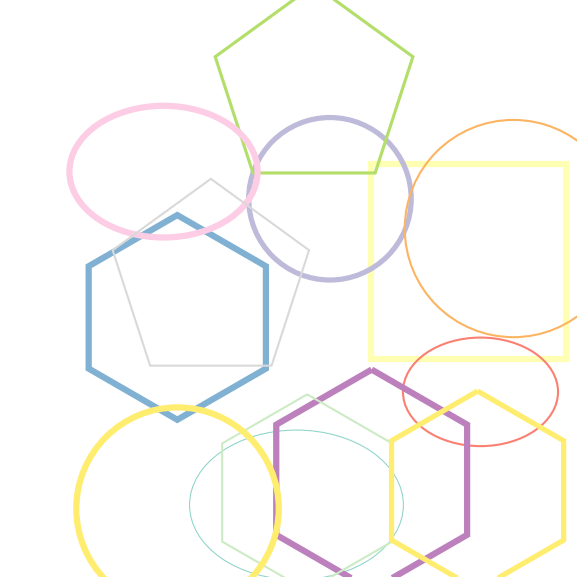[{"shape": "oval", "thickness": 0.5, "radius": 0.93, "center": [0.513, 0.125]}, {"shape": "square", "thickness": 3, "radius": 0.84, "center": [0.811, 0.546]}, {"shape": "circle", "thickness": 2.5, "radius": 0.7, "center": [0.571, 0.655]}, {"shape": "oval", "thickness": 1, "radius": 0.67, "center": [0.832, 0.321]}, {"shape": "hexagon", "thickness": 3, "radius": 0.89, "center": [0.307, 0.45]}, {"shape": "circle", "thickness": 1, "radius": 0.94, "center": [0.889, 0.603]}, {"shape": "pentagon", "thickness": 1.5, "radius": 0.9, "center": [0.544, 0.845]}, {"shape": "oval", "thickness": 3, "radius": 0.81, "center": [0.283, 0.702]}, {"shape": "pentagon", "thickness": 1, "radius": 0.89, "center": [0.365, 0.511]}, {"shape": "hexagon", "thickness": 3, "radius": 0.95, "center": [0.644, 0.168]}, {"shape": "hexagon", "thickness": 1, "radius": 0.85, "center": [0.532, 0.146]}, {"shape": "circle", "thickness": 3, "radius": 0.88, "center": [0.307, 0.118]}, {"shape": "hexagon", "thickness": 2.5, "radius": 0.86, "center": [0.827, 0.15]}]